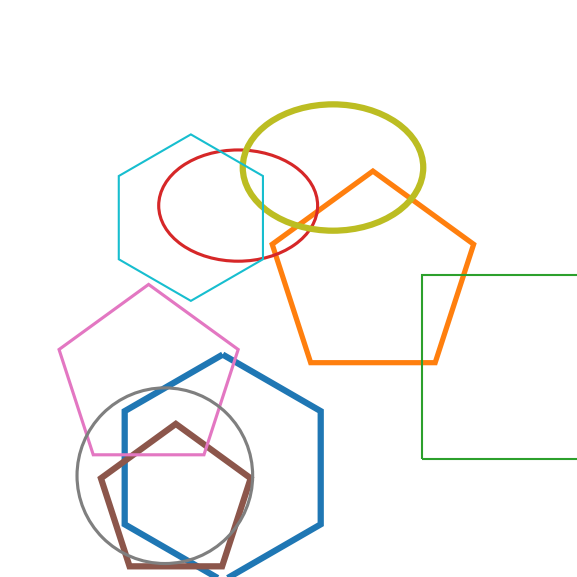[{"shape": "hexagon", "thickness": 3, "radius": 0.98, "center": [0.386, 0.189]}, {"shape": "pentagon", "thickness": 2.5, "radius": 0.92, "center": [0.646, 0.519]}, {"shape": "square", "thickness": 1, "radius": 0.8, "center": [0.89, 0.363]}, {"shape": "oval", "thickness": 1.5, "radius": 0.69, "center": [0.412, 0.643]}, {"shape": "pentagon", "thickness": 3, "radius": 0.68, "center": [0.304, 0.129]}, {"shape": "pentagon", "thickness": 1.5, "radius": 0.82, "center": [0.257, 0.344]}, {"shape": "circle", "thickness": 1.5, "radius": 0.76, "center": [0.285, 0.175]}, {"shape": "oval", "thickness": 3, "radius": 0.78, "center": [0.577, 0.709]}, {"shape": "hexagon", "thickness": 1, "radius": 0.72, "center": [0.331, 0.622]}]